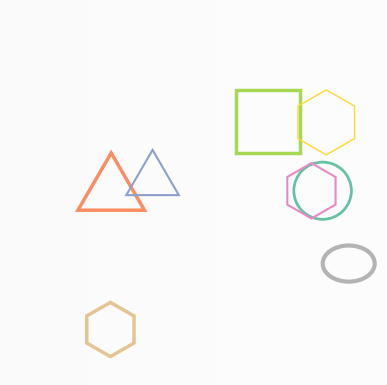[{"shape": "circle", "thickness": 2, "radius": 0.37, "center": [0.833, 0.505]}, {"shape": "triangle", "thickness": 2.5, "radius": 0.5, "center": [0.287, 0.504]}, {"shape": "triangle", "thickness": 1.5, "radius": 0.39, "center": [0.394, 0.532]}, {"shape": "hexagon", "thickness": 1.5, "radius": 0.36, "center": [0.804, 0.504]}, {"shape": "square", "thickness": 2.5, "radius": 0.41, "center": [0.692, 0.684]}, {"shape": "hexagon", "thickness": 1, "radius": 0.42, "center": [0.842, 0.682]}, {"shape": "hexagon", "thickness": 2.5, "radius": 0.35, "center": [0.285, 0.144]}, {"shape": "oval", "thickness": 3, "radius": 0.34, "center": [0.9, 0.315]}]